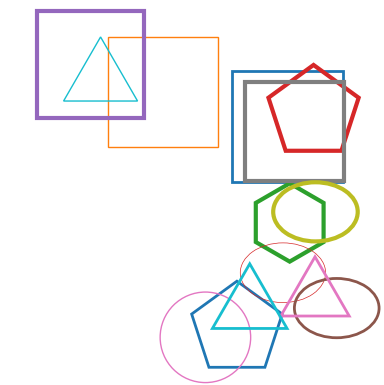[{"shape": "square", "thickness": 2, "radius": 0.72, "center": [0.746, 0.672]}, {"shape": "pentagon", "thickness": 2, "radius": 0.62, "center": [0.615, 0.146]}, {"shape": "square", "thickness": 1, "radius": 0.72, "center": [0.423, 0.762]}, {"shape": "hexagon", "thickness": 3, "radius": 0.51, "center": [0.752, 0.422]}, {"shape": "oval", "thickness": 0.5, "radius": 0.55, "center": [0.735, 0.292]}, {"shape": "pentagon", "thickness": 3, "radius": 0.62, "center": [0.814, 0.708]}, {"shape": "square", "thickness": 3, "radius": 0.69, "center": [0.234, 0.832]}, {"shape": "oval", "thickness": 2, "radius": 0.55, "center": [0.875, 0.2]}, {"shape": "circle", "thickness": 1, "radius": 0.59, "center": [0.534, 0.124]}, {"shape": "triangle", "thickness": 2, "radius": 0.51, "center": [0.818, 0.23]}, {"shape": "square", "thickness": 3, "radius": 0.64, "center": [0.764, 0.659]}, {"shape": "oval", "thickness": 3, "radius": 0.55, "center": [0.819, 0.45]}, {"shape": "triangle", "thickness": 1, "radius": 0.55, "center": [0.261, 0.793]}, {"shape": "triangle", "thickness": 2, "radius": 0.56, "center": [0.649, 0.203]}]